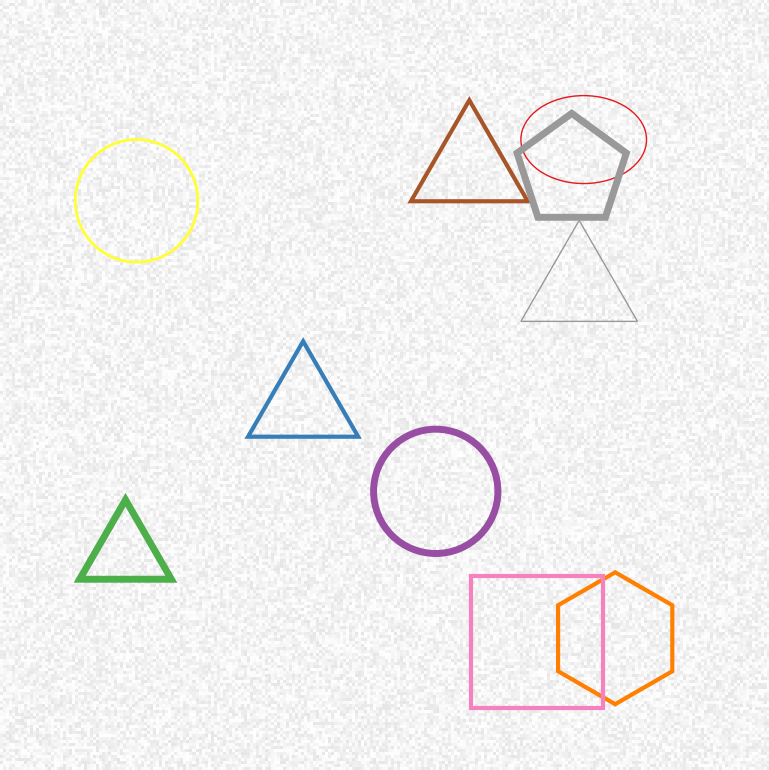[{"shape": "oval", "thickness": 0.5, "radius": 0.41, "center": [0.758, 0.819]}, {"shape": "triangle", "thickness": 1.5, "radius": 0.41, "center": [0.394, 0.474]}, {"shape": "triangle", "thickness": 2.5, "radius": 0.34, "center": [0.163, 0.282]}, {"shape": "circle", "thickness": 2.5, "radius": 0.4, "center": [0.566, 0.362]}, {"shape": "hexagon", "thickness": 1.5, "radius": 0.43, "center": [0.799, 0.171]}, {"shape": "circle", "thickness": 1, "radius": 0.4, "center": [0.177, 0.739]}, {"shape": "triangle", "thickness": 1.5, "radius": 0.44, "center": [0.61, 0.782]}, {"shape": "square", "thickness": 1.5, "radius": 0.43, "center": [0.698, 0.166]}, {"shape": "pentagon", "thickness": 2.5, "radius": 0.37, "center": [0.742, 0.778]}, {"shape": "triangle", "thickness": 0.5, "radius": 0.44, "center": [0.752, 0.626]}]